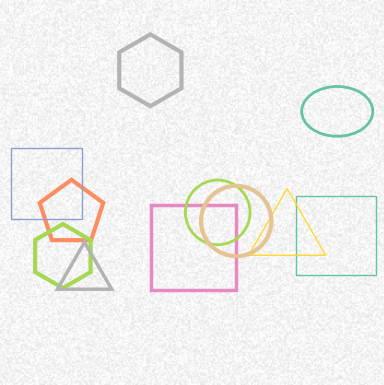[{"shape": "square", "thickness": 1, "radius": 0.52, "center": [0.872, 0.389]}, {"shape": "oval", "thickness": 2, "radius": 0.46, "center": [0.876, 0.711]}, {"shape": "pentagon", "thickness": 3, "radius": 0.43, "center": [0.186, 0.446]}, {"shape": "square", "thickness": 1, "radius": 0.46, "center": [0.121, 0.523]}, {"shape": "square", "thickness": 2.5, "radius": 0.56, "center": [0.503, 0.357]}, {"shape": "hexagon", "thickness": 3, "radius": 0.42, "center": [0.163, 0.335]}, {"shape": "circle", "thickness": 2, "radius": 0.42, "center": [0.565, 0.448]}, {"shape": "triangle", "thickness": 1, "radius": 0.58, "center": [0.746, 0.395]}, {"shape": "circle", "thickness": 3, "radius": 0.46, "center": [0.614, 0.426]}, {"shape": "hexagon", "thickness": 3, "radius": 0.47, "center": [0.391, 0.817]}, {"shape": "triangle", "thickness": 2.5, "radius": 0.41, "center": [0.22, 0.289]}]